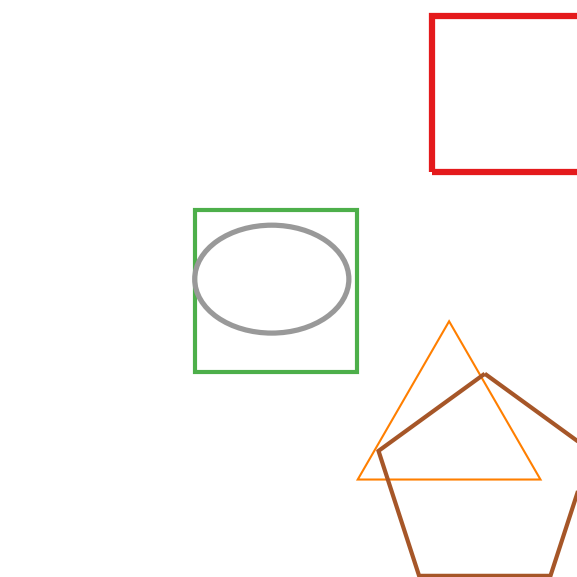[{"shape": "square", "thickness": 3, "radius": 0.68, "center": [0.884, 0.836]}, {"shape": "square", "thickness": 2, "radius": 0.7, "center": [0.478, 0.495]}, {"shape": "triangle", "thickness": 1, "radius": 0.91, "center": [0.778, 0.26]}, {"shape": "pentagon", "thickness": 2, "radius": 0.97, "center": [0.839, 0.159]}, {"shape": "oval", "thickness": 2.5, "radius": 0.67, "center": [0.471, 0.516]}]